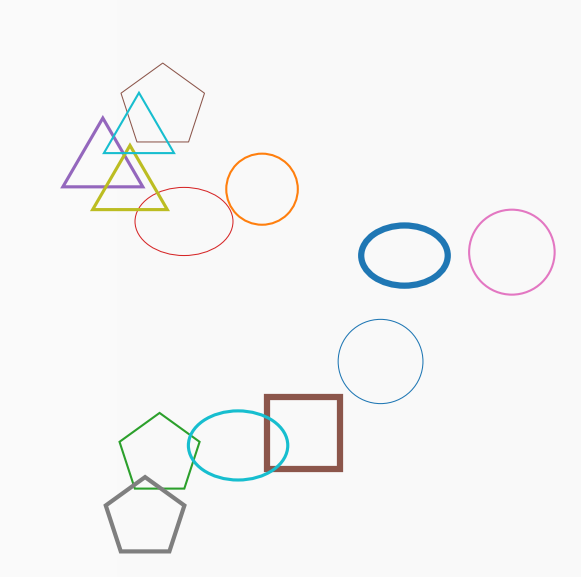[{"shape": "circle", "thickness": 0.5, "radius": 0.36, "center": [0.655, 0.373]}, {"shape": "oval", "thickness": 3, "radius": 0.37, "center": [0.696, 0.557]}, {"shape": "circle", "thickness": 1, "radius": 0.31, "center": [0.451, 0.672]}, {"shape": "pentagon", "thickness": 1, "radius": 0.36, "center": [0.275, 0.212]}, {"shape": "oval", "thickness": 0.5, "radius": 0.42, "center": [0.317, 0.616]}, {"shape": "triangle", "thickness": 1.5, "radius": 0.4, "center": [0.177, 0.715]}, {"shape": "pentagon", "thickness": 0.5, "radius": 0.38, "center": [0.28, 0.814]}, {"shape": "square", "thickness": 3, "radius": 0.31, "center": [0.522, 0.249]}, {"shape": "circle", "thickness": 1, "radius": 0.37, "center": [0.881, 0.562]}, {"shape": "pentagon", "thickness": 2, "radius": 0.36, "center": [0.25, 0.102]}, {"shape": "triangle", "thickness": 1.5, "radius": 0.37, "center": [0.224, 0.673]}, {"shape": "oval", "thickness": 1.5, "radius": 0.43, "center": [0.41, 0.228]}, {"shape": "triangle", "thickness": 1, "radius": 0.35, "center": [0.239, 0.769]}]